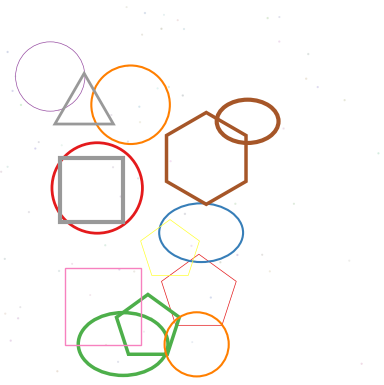[{"shape": "circle", "thickness": 2, "radius": 0.59, "center": [0.252, 0.512]}, {"shape": "pentagon", "thickness": 0.5, "radius": 0.51, "center": [0.517, 0.238]}, {"shape": "oval", "thickness": 1.5, "radius": 0.54, "center": [0.522, 0.396]}, {"shape": "pentagon", "thickness": 2.5, "radius": 0.43, "center": [0.384, 0.149]}, {"shape": "oval", "thickness": 2.5, "radius": 0.58, "center": [0.32, 0.106]}, {"shape": "circle", "thickness": 0.5, "radius": 0.45, "center": [0.131, 0.801]}, {"shape": "circle", "thickness": 1.5, "radius": 0.51, "center": [0.339, 0.728]}, {"shape": "circle", "thickness": 1.5, "radius": 0.42, "center": [0.511, 0.106]}, {"shape": "pentagon", "thickness": 0.5, "radius": 0.4, "center": [0.442, 0.349]}, {"shape": "hexagon", "thickness": 2.5, "radius": 0.6, "center": [0.536, 0.589]}, {"shape": "oval", "thickness": 3, "radius": 0.4, "center": [0.643, 0.685]}, {"shape": "square", "thickness": 1, "radius": 0.5, "center": [0.267, 0.204]}, {"shape": "square", "thickness": 3, "radius": 0.41, "center": [0.238, 0.506]}, {"shape": "triangle", "thickness": 2, "radius": 0.44, "center": [0.219, 0.722]}]